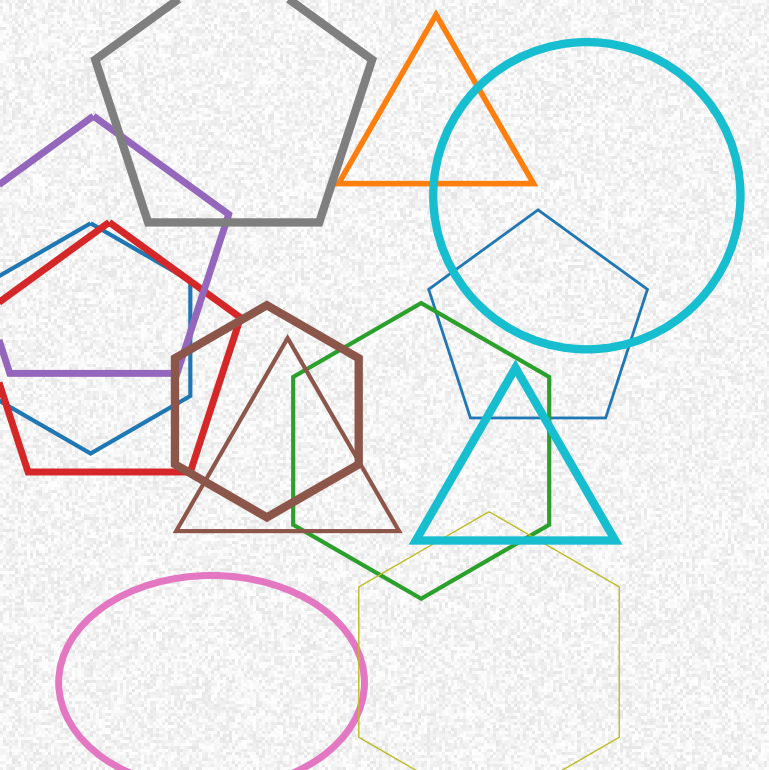[{"shape": "pentagon", "thickness": 1, "radius": 0.75, "center": [0.699, 0.578]}, {"shape": "hexagon", "thickness": 1.5, "radius": 0.75, "center": [0.118, 0.561]}, {"shape": "triangle", "thickness": 2, "radius": 0.73, "center": [0.566, 0.835]}, {"shape": "hexagon", "thickness": 1.5, "radius": 0.96, "center": [0.547, 0.414]}, {"shape": "pentagon", "thickness": 2.5, "radius": 0.9, "center": [0.142, 0.532]}, {"shape": "pentagon", "thickness": 2.5, "radius": 0.92, "center": [0.121, 0.665]}, {"shape": "triangle", "thickness": 1.5, "radius": 0.84, "center": [0.374, 0.394]}, {"shape": "hexagon", "thickness": 3, "radius": 0.69, "center": [0.347, 0.466]}, {"shape": "oval", "thickness": 2.5, "radius": 0.99, "center": [0.275, 0.114]}, {"shape": "pentagon", "thickness": 3, "radius": 0.95, "center": [0.303, 0.864]}, {"shape": "hexagon", "thickness": 0.5, "radius": 0.98, "center": [0.635, 0.14]}, {"shape": "triangle", "thickness": 3, "radius": 0.75, "center": [0.669, 0.373]}, {"shape": "circle", "thickness": 3, "radius": 1.0, "center": [0.762, 0.746]}]